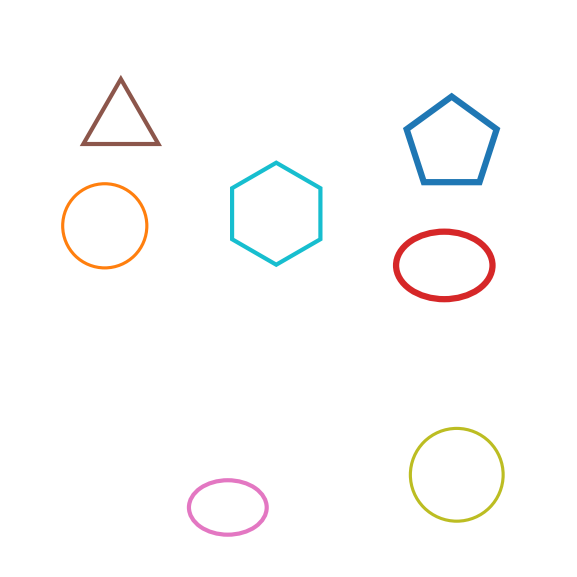[{"shape": "pentagon", "thickness": 3, "radius": 0.41, "center": [0.782, 0.75]}, {"shape": "circle", "thickness": 1.5, "radius": 0.36, "center": [0.181, 0.608]}, {"shape": "oval", "thickness": 3, "radius": 0.42, "center": [0.769, 0.54]}, {"shape": "triangle", "thickness": 2, "radius": 0.38, "center": [0.209, 0.787]}, {"shape": "oval", "thickness": 2, "radius": 0.34, "center": [0.394, 0.12]}, {"shape": "circle", "thickness": 1.5, "radius": 0.4, "center": [0.791, 0.177]}, {"shape": "hexagon", "thickness": 2, "radius": 0.44, "center": [0.478, 0.629]}]